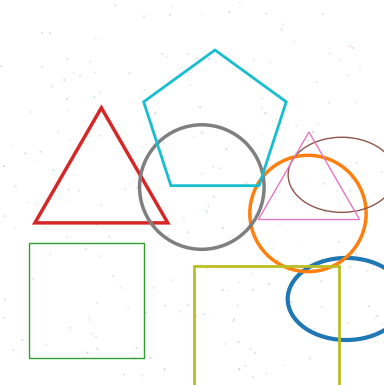[{"shape": "oval", "thickness": 3, "radius": 0.76, "center": [0.9, 0.223]}, {"shape": "circle", "thickness": 2.5, "radius": 0.76, "center": [0.8, 0.446]}, {"shape": "square", "thickness": 1, "radius": 0.75, "center": [0.226, 0.219]}, {"shape": "triangle", "thickness": 2.5, "radius": 1.0, "center": [0.263, 0.521]}, {"shape": "oval", "thickness": 1, "radius": 0.7, "center": [0.888, 0.546]}, {"shape": "triangle", "thickness": 1, "radius": 0.76, "center": [0.803, 0.506]}, {"shape": "circle", "thickness": 2.5, "radius": 0.81, "center": [0.524, 0.514]}, {"shape": "square", "thickness": 2, "radius": 0.94, "center": [0.692, 0.119]}, {"shape": "pentagon", "thickness": 2, "radius": 0.97, "center": [0.558, 0.675]}]